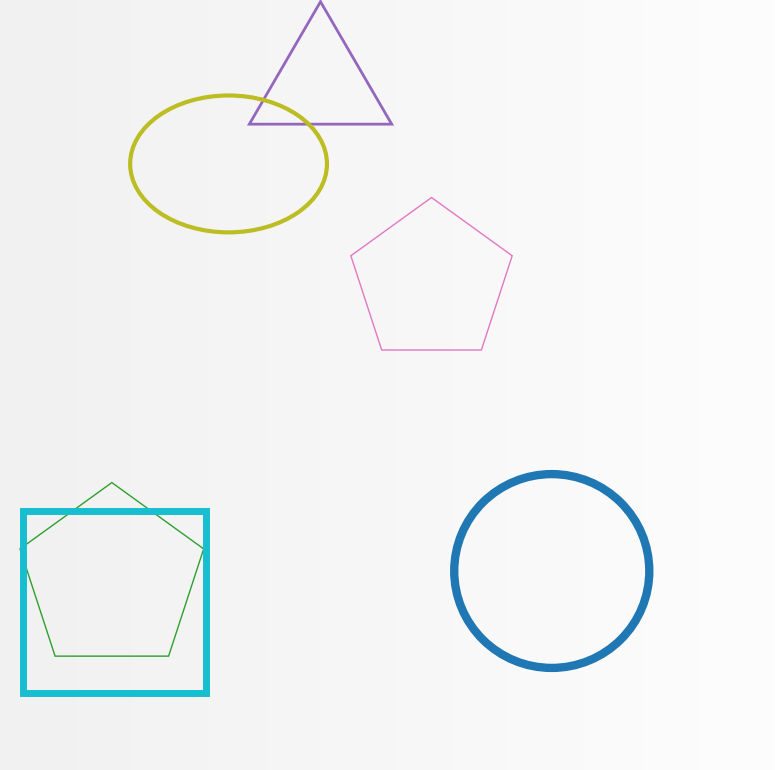[{"shape": "circle", "thickness": 3, "radius": 0.63, "center": [0.712, 0.258]}, {"shape": "pentagon", "thickness": 0.5, "radius": 0.62, "center": [0.144, 0.249]}, {"shape": "triangle", "thickness": 1, "radius": 0.53, "center": [0.414, 0.892]}, {"shape": "pentagon", "thickness": 0.5, "radius": 0.55, "center": [0.557, 0.634]}, {"shape": "oval", "thickness": 1.5, "radius": 0.63, "center": [0.295, 0.787]}, {"shape": "square", "thickness": 2.5, "radius": 0.59, "center": [0.148, 0.218]}]